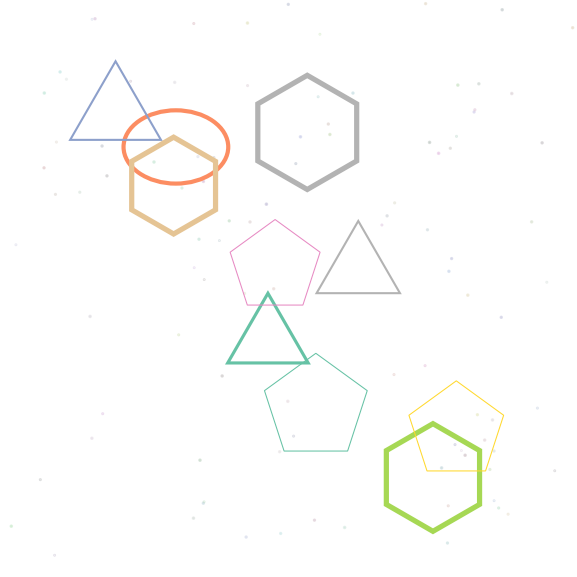[{"shape": "pentagon", "thickness": 0.5, "radius": 0.47, "center": [0.547, 0.294]}, {"shape": "triangle", "thickness": 1.5, "radius": 0.4, "center": [0.464, 0.411]}, {"shape": "oval", "thickness": 2, "radius": 0.45, "center": [0.305, 0.745]}, {"shape": "triangle", "thickness": 1, "radius": 0.45, "center": [0.2, 0.802]}, {"shape": "pentagon", "thickness": 0.5, "radius": 0.41, "center": [0.476, 0.537]}, {"shape": "hexagon", "thickness": 2.5, "radius": 0.47, "center": [0.75, 0.172]}, {"shape": "pentagon", "thickness": 0.5, "radius": 0.43, "center": [0.79, 0.253]}, {"shape": "hexagon", "thickness": 2.5, "radius": 0.42, "center": [0.301, 0.678]}, {"shape": "triangle", "thickness": 1, "radius": 0.42, "center": [0.62, 0.533]}, {"shape": "hexagon", "thickness": 2.5, "radius": 0.49, "center": [0.532, 0.77]}]